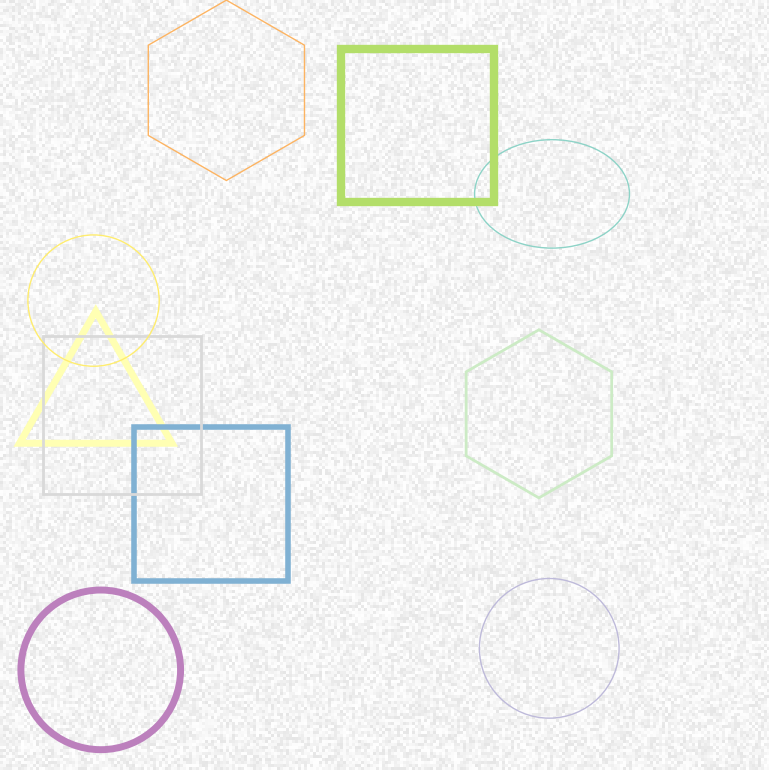[{"shape": "oval", "thickness": 0.5, "radius": 0.5, "center": [0.717, 0.748]}, {"shape": "triangle", "thickness": 2.5, "radius": 0.57, "center": [0.124, 0.482]}, {"shape": "circle", "thickness": 0.5, "radius": 0.45, "center": [0.713, 0.158]}, {"shape": "square", "thickness": 2, "radius": 0.5, "center": [0.274, 0.345]}, {"shape": "hexagon", "thickness": 0.5, "radius": 0.59, "center": [0.294, 0.883]}, {"shape": "square", "thickness": 3, "radius": 0.5, "center": [0.543, 0.837]}, {"shape": "square", "thickness": 1, "radius": 0.51, "center": [0.158, 0.461]}, {"shape": "circle", "thickness": 2.5, "radius": 0.52, "center": [0.131, 0.13]}, {"shape": "hexagon", "thickness": 1, "radius": 0.55, "center": [0.7, 0.463]}, {"shape": "circle", "thickness": 0.5, "radius": 0.43, "center": [0.121, 0.61]}]